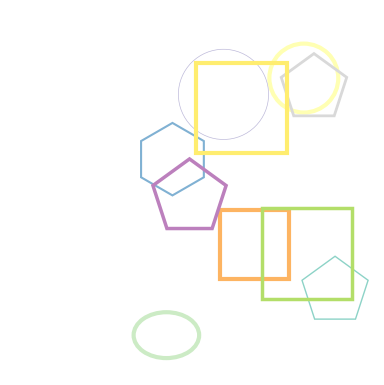[{"shape": "pentagon", "thickness": 1, "radius": 0.45, "center": [0.87, 0.244]}, {"shape": "circle", "thickness": 3, "radius": 0.45, "center": [0.789, 0.797]}, {"shape": "circle", "thickness": 0.5, "radius": 0.59, "center": [0.58, 0.755]}, {"shape": "hexagon", "thickness": 1.5, "radius": 0.47, "center": [0.448, 0.587]}, {"shape": "square", "thickness": 3, "radius": 0.45, "center": [0.662, 0.365]}, {"shape": "square", "thickness": 2.5, "radius": 0.59, "center": [0.797, 0.341]}, {"shape": "pentagon", "thickness": 2, "radius": 0.45, "center": [0.816, 0.771]}, {"shape": "pentagon", "thickness": 2.5, "radius": 0.5, "center": [0.492, 0.487]}, {"shape": "oval", "thickness": 3, "radius": 0.43, "center": [0.432, 0.129]}, {"shape": "square", "thickness": 3, "radius": 0.59, "center": [0.627, 0.72]}]